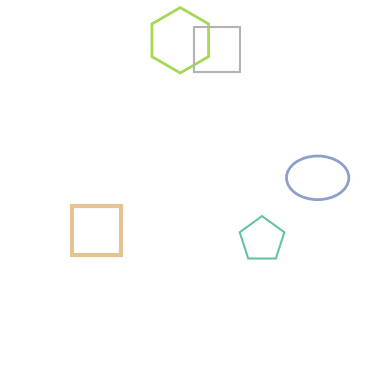[{"shape": "pentagon", "thickness": 1.5, "radius": 0.3, "center": [0.681, 0.378]}, {"shape": "oval", "thickness": 2, "radius": 0.4, "center": [0.825, 0.538]}, {"shape": "hexagon", "thickness": 2, "radius": 0.42, "center": [0.468, 0.895]}, {"shape": "square", "thickness": 3, "radius": 0.32, "center": [0.251, 0.401]}, {"shape": "square", "thickness": 1.5, "radius": 0.3, "center": [0.564, 0.871]}]